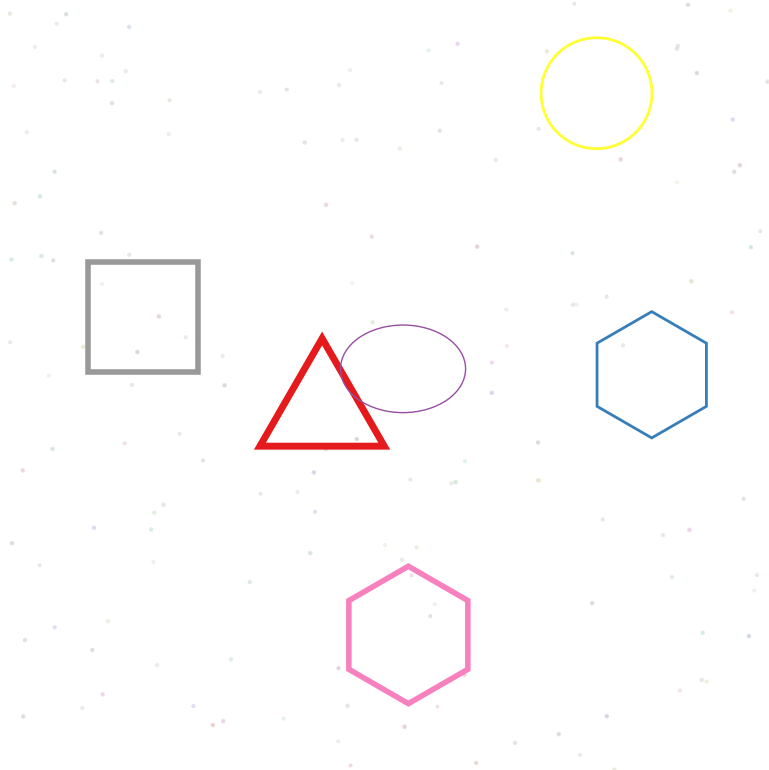[{"shape": "triangle", "thickness": 2.5, "radius": 0.47, "center": [0.418, 0.467]}, {"shape": "hexagon", "thickness": 1, "radius": 0.41, "center": [0.846, 0.513]}, {"shape": "oval", "thickness": 0.5, "radius": 0.41, "center": [0.523, 0.521]}, {"shape": "circle", "thickness": 1, "radius": 0.36, "center": [0.775, 0.879]}, {"shape": "hexagon", "thickness": 2, "radius": 0.45, "center": [0.53, 0.175]}, {"shape": "square", "thickness": 2, "radius": 0.36, "center": [0.185, 0.589]}]